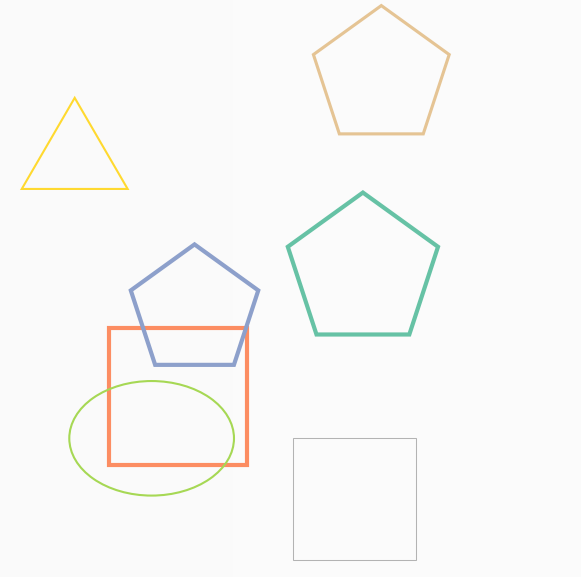[{"shape": "pentagon", "thickness": 2, "radius": 0.68, "center": [0.624, 0.53]}, {"shape": "square", "thickness": 2, "radius": 0.59, "center": [0.306, 0.313]}, {"shape": "pentagon", "thickness": 2, "radius": 0.58, "center": [0.335, 0.461]}, {"shape": "oval", "thickness": 1, "radius": 0.71, "center": [0.261, 0.24]}, {"shape": "triangle", "thickness": 1, "radius": 0.53, "center": [0.129, 0.725]}, {"shape": "pentagon", "thickness": 1.5, "radius": 0.61, "center": [0.656, 0.867]}, {"shape": "square", "thickness": 0.5, "radius": 0.53, "center": [0.61, 0.136]}]